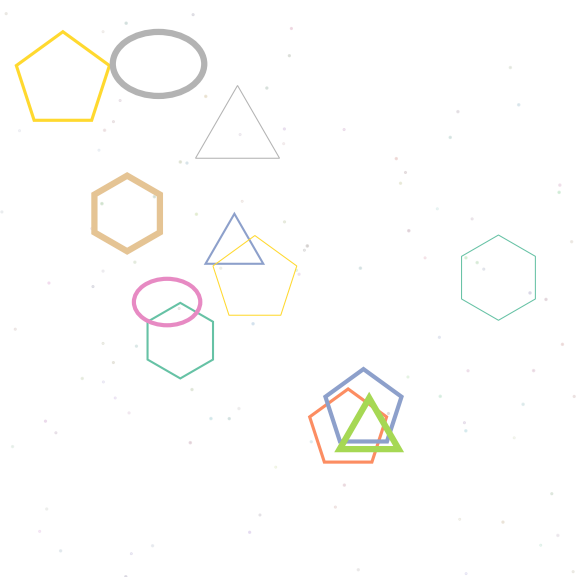[{"shape": "hexagon", "thickness": 1, "radius": 0.33, "center": [0.312, 0.409]}, {"shape": "hexagon", "thickness": 0.5, "radius": 0.37, "center": [0.863, 0.518]}, {"shape": "pentagon", "thickness": 1.5, "radius": 0.35, "center": [0.603, 0.256]}, {"shape": "pentagon", "thickness": 2, "radius": 0.35, "center": [0.629, 0.291]}, {"shape": "triangle", "thickness": 1, "radius": 0.29, "center": [0.406, 0.571]}, {"shape": "oval", "thickness": 2, "radius": 0.29, "center": [0.289, 0.476]}, {"shape": "triangle", "thickness": 3, "radius": 0.29, "center": [0.639, 0.251]}, {"shape": "pentagon", "thickness": 1.5, "radius": 0.42, "center": [0.109, 0.859]}, {"shape": "pentagon", "thickness": 0.5, "radius": 0.38, "center": [0.441, 0.515]}, {"shape": "hexagon", "thickness": 3, "radius": 0.33, "center": [0.22, 0.63]}, {"shape": "triangle", "thickness": 0.5, "radius": 0.42, "center": [0.411, 0.767]}, {"shape": "oval", "thickness": 3, "radius": 0.4, "center": [0.275, 0.888]}]